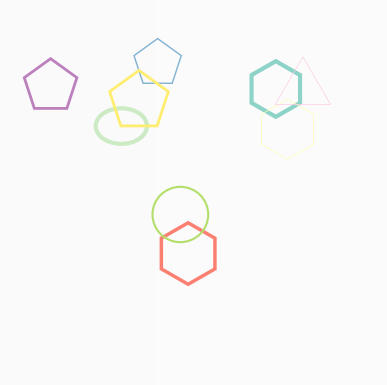[{"shape": "hexagon", "thickness": 3, "radius": 0.36, "center": [0.712, 0.769]}, {"shape": "hexagon", "thickness": 0.5, "radius": 0.39, "center": [0.742, 0.664]}, {"shape": "hexagon", "thickness": 2.5, "radius": 0.4, "center": [0.486, 0.341]}, {"shape": "pentagon", "thickness": 1, "radius": 0.32, "center": [0.407, 0.836]}, {"shape": "circle", "thickness": 1.5, "radius": 0.36, "center": [0.465, 0.443]}, {"shape": "triangle", "thickness": 0.5, "radius": 0.41, "center": [0.782, 0.77]}, {"shape": "pentagon", "thickness": 2, "radius": 0.36, "center": [0.131, 0.776]}, {"shape": "oval", "thickness": 3, "radius": 0.33, "center": [0.313, 0.673]}, {"shape": "pentagon", "thickness": 2, "radius": 0.4, "center": [0.359, 0.737]}]